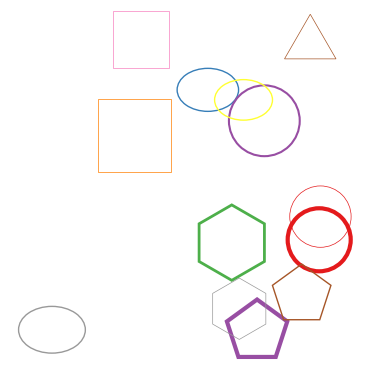[{"shape": "circle", "thickness": 0.5, "radius": 0.4, "center": [0.832, 0.437]}, {"shape": "circle", "thickness": 3, "radius": 0.41, "center": [0.829, 0.377]}, {"shape": "oval", "thickness": 1, "radius": 0.4, "center": [0.54, 0.767]}, {"shape": "hexagon", "thickness": 2, "radius": 0.49, "center": [0.602, 0.37]}, {"shape": "pentagon", "thickness": 3, "radius": 0.41, "center": [0.668, 0.14]}, {"shape": "circle", "thickness": 1.5, "radius": 0.46, "center": [0.687, 0.686]}, {"shape": "square", "thickness": 0.5, "radius": 0.48, "center": [0.349, 0.647]}, {"shape": "oval", "thickness": 1, "radius": 0.38, "center": [0.633, 0.741]}, {"shape": "pentagon", "thickness": 1, "radius": 0.4, "center": [0.784, 0.234]}, {"shape": "triangle", "thickness": 0.5, "radius": 0.39, "center": [0.806, 0.886]}, {"shape": "square", "thickness": 0.5, "radius": 0.37, "center": [0.367, 0.897]}, {"shape": "hexagon", "thickness": 0.5, "radius": 0.4, "center": [0.621, 0.198]}, {"shape": "oval", "thickness": 1, "radius": 0.43, "center": [0.135, 0.144]}]